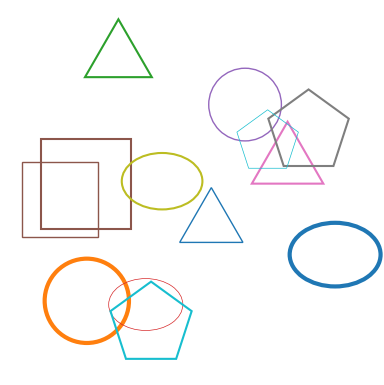[{"shape": "oval", "thickness": 3, "radius": 0.59, "center": [0.87, 0.339]}, {"shape": "triangle", "thickness": 1, "radius": 0.47, "center": [0.549, 0.418]}, {"shape": "circle", "thickness": 3, "radius": 0.55, "center": [0.225, 0.219]}, {"shape": "triangle", "thickness": 1.5, "radius": 0.5, "center": [0.308, 0.85]}, {"shape": "oval", "thickness": 0.5, "radius": 0.48, "center": [0.379, 0.209]}, {"shape": "circle", "thickness": 1, "radius": 0.47, "center": [0.637, 0.728]}, {"shape": "square", "thickness": 1, "radius": 0.49, "center": [0.156, 0.483]}, {"shape": "square", "thickness": 1.5, "radius": 0.58, "center": [0.223, 0.523]}, {"shape": "triangle", "thickness": 1.5, "radius": 0.54, "center": [0.747, 0.577]}, {"shape": "pentagon", "thickness": 1.5, "radius": 0.55, "center": [0.801, 0.658]}, {"shape": "oval", "thickness": 1.5, "radius": 0.52, "center": [0.421, 0.529]}, {"shape": "pentagon", "thickness": 1.5, "radius": 0.55, "center": [0.392, 0.158]}, {"shape": "pentagon", "thickness": 0.5, "radius": 0.42, "center": [0.695, 0.631]}]